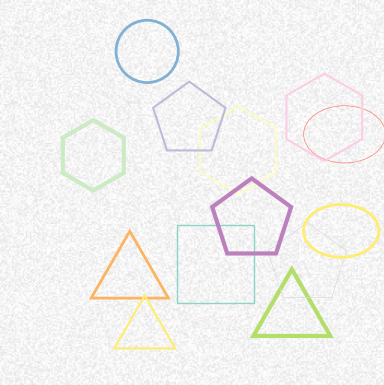[{"shape": "square", "thickness": 1, "radius": 0.5, "center": [0.56, 0.314]}, {"shape": "hexagon", "thickness": 1, "radius": 0.57, "center": [0.618, 0.61]}, {"shape": "pentagon", "thickness": 1.5, "radius": 0.49, "center": [0.492, 0.689]}, {"shape": "oval", "thickness": 0.5, "radius": 0.53, "center": [0.895, 0.651]}, {"shape": "circle", "thickness": 2, "radius": 0.4, "center": [0.382, 0.866]}, {"shape": "triangle", "thickness": 2, "radius": 0.58, "center": [0.337, 0.284]}, {"shape": "triangle", "thickness": 3, "radius": 0.58, "center": [0.758, 0.185]}, {"shape": "hexagon", "thickness": 1.5, "radius": 0.57, "center": [0.842, 0.695]}, {"shape": "pentagon", "thickness": 0.5, "radius": 0.54, "center": [0.798, 0.315]}, {"shape": "pentagon", "thickness": 3, "radius": 0.54, "center": [0.654, 0.429]}, {"shape": "hexagon", "thickness": 3, "radius": 0.46, "center": [0.242, 0.596]}, {"shape": "triangle", "thickness": 1.5, "radius": 0.46, "center": [0.376, 0.141]}, {"shape": "oval", "thickness": 2, "radius": 0.49, "center": [0.886, 0.4]}]